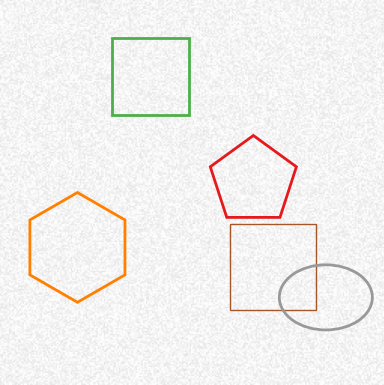[{"shape": "pentagon", "thickness": 2, "radius": 0.59, "center": [0.658, 0.53]}, {"shape": "square", "thickness": 2, "radius": 0.5, "center": [0.392, 0.802]}, {"shape": "hexagon", "thickness": 2, "radius": 0.71, "center": [0.201, 0.357]}, {"shape": "square", "thickness": 1, "radius": 0.56, "center": [0.709, 0.307]}, {"shape": "oval", "thickness": 2, "radius": 0.6, "center": [0.846, 0.228]}]